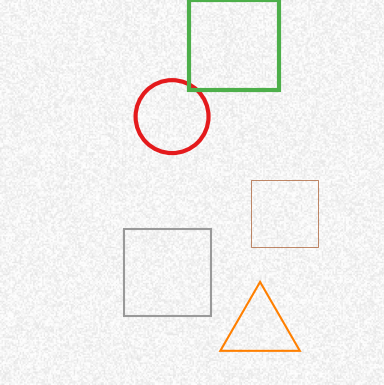[{"shape": "circle", "thickness": 3, "radius": 0.47, "center": [0.447, 0.697]}, {"shape": "square", "thickness": 3, "radius": 0.59, "center": [0.607, 0.883]}, {"shape": "triangle", "thickness": 1.5, "radius": 0.6, "center": [0.676, 0.148]}, {"shape": "square", "thickness": 0.5, "radius": 0.43, "center": [0.739, 0.446]}, {"shape": "square", "thickness": 1.5, "radius": 0.56, "center": [0.436, 0.291]}]